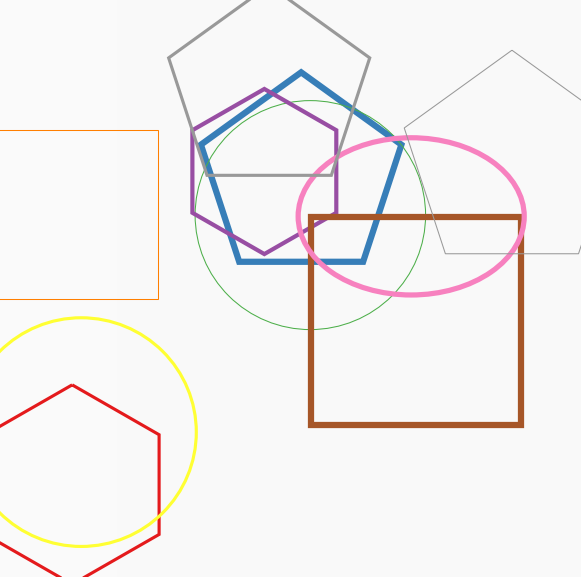[{"shape": "hexagon", "thickness": 1.5, "radius": 0.86, "center": [0.124, 0.16]}, {"shape": "pentagon", "thickness": 3, "radius": 0.91, "center": [0.518, 0.693]}, {"shape": "circle", "thickness": 0.5, "radius": 0.99, "center": [0.534, 0.627]}, {"shape": "hexagon", "thickness": 2, "radius": 0.71, "center": [0.455, 0.702]}, {"shape": "square", "thickness": 0.5, "radius": 0.73, "center": [0.125, 0.627]}, {"shape": "circle", "thickness": 1.5, "radius": 0.99, "center": [0.14, 0.251]}, {"shape": "square", "thickness": 3, "radius": 0.9, "center": [0.716, 0.443]}, {"shape": "oval", "thickness": 2.5, "radius": 0.97, "center": [0.707, 0.624]}, {"shape": "pentagon", "thickness": 0.5, "radius": 0.97, "center": [0.881, 0.717]}, {"shape": "pentagon", "thickness": 1.5, "radius": 0.91, "center": [0.463, 0.843]}]